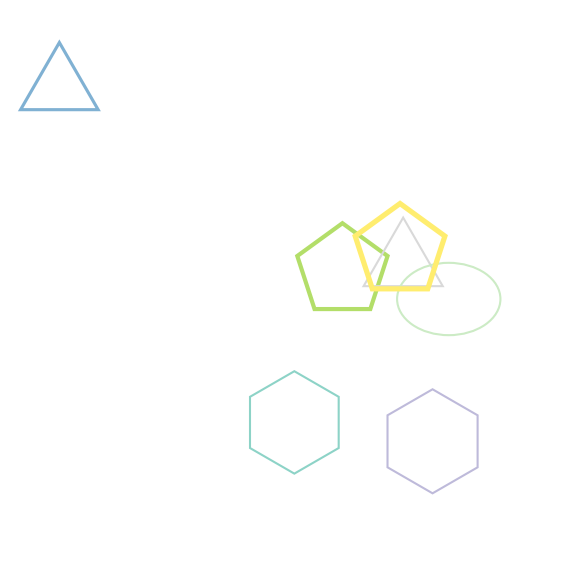[{"shape": "hexagon", "thickness": 1, "radius": 0.44, "center": [0.51, 0.268]}, {"shape": "hexagon", "thickness": 1, "radius": 0.45, "center": [0.749, 0.235]}, {"shape": "triangle", "thickness": 1.5, "radius": 0.39, "center": [0.103, 0.848]}, {"shape": "pentagon", "thickness": 2, "radius": 0.41, "center": [0.593, 0.53]}, {"shape": "triangle", "thickness": 1, "radius": 0.4, "center": [0.698, 0.543]}, {"shape": "oval", "thickness": 1, "radius": 0.45, "center": [0.777, 0.481]}, {"shape": "pentagon", "thickness": 2.5, "radius": 0.41, "center": [0.693, 0.565]}]